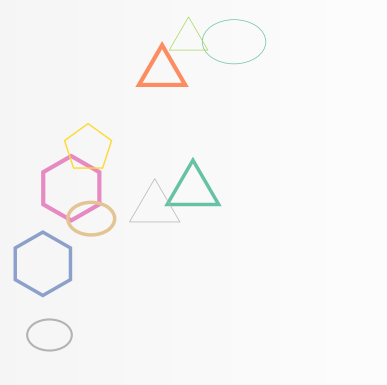[{"shape": "oval", "thickness": 0.5, "radius": 0.41, "center": [0.604, 0.892]}, {"shape": "triangle", "thickness": 2.5, "radius": 0.38, "center": [0.498, 0.507]}, {"shape": "triangle", "thickness": 3, "radius": 0.34, "center": [0.418, 0.814]}, {"shape": "hexagon", "thickness": 2.5, "radius": 0.41, "center": [0.111, 0.315]}, {"shape": "hexagon", "thickness": 3, "radius": 0.42, "center": [0.184, 0.511]}, {"shape": "triangle", "thickness": 0.5, "radius": 0.29, "center": [0.487, 0.899]}, {"shape": "pentagon", "thickness": 1, "radius": 0.32, "center": [0.227, 0.615]}, {"shape": "oval", "thickness": 2.5, "radius": 0.3, "center": [0.235, 0.432]}, {"shape": "triangle", "thickness": 0.5, "radius": 0.38, "center": [0.399, 0.461]}, {"shape": "oval", "thickness": 1.5, "radius": 0.29, "center": [0.128, 0.13]}]